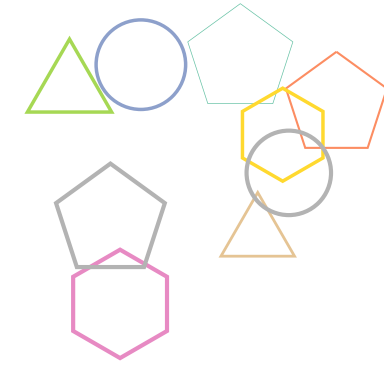[{"shape": "pentagon", "thickness": 0.5, "radius": 0.72, "center": [0.624, 0.847]}, {"shape": "pentagon", "thickness": 1.5, "radius": 0.69, "center": [0.874, 0.728]}, {"shape": "circle", "thickness": 2.5, "radius": 0.58, "center": [0.366, 0.832]}, {"shape": "hexagon", "thickness": 3, "radius": 0.7, "center": [0.312, 0.211]}, {"shape": "triangle", "thickness": 2.5, "radius": 0.63, "center": [0.181, 0.772]}, {"shape": "hexagon", "thickness": 2.5, "radius": 0.6, "center": [0.734, 0.65]}, {"shape": "triangle", "thickness": 2, "radius": 0.55, "center": [0.669, 0.39]}, {"shape": "circle", "thickness": 3, "radius": 0.55, "center": [0.75, 0.551]}, {"shape": "pentagon", "thickness": 3, "radius": 0.74, "center": [0.287, 0.427]}]